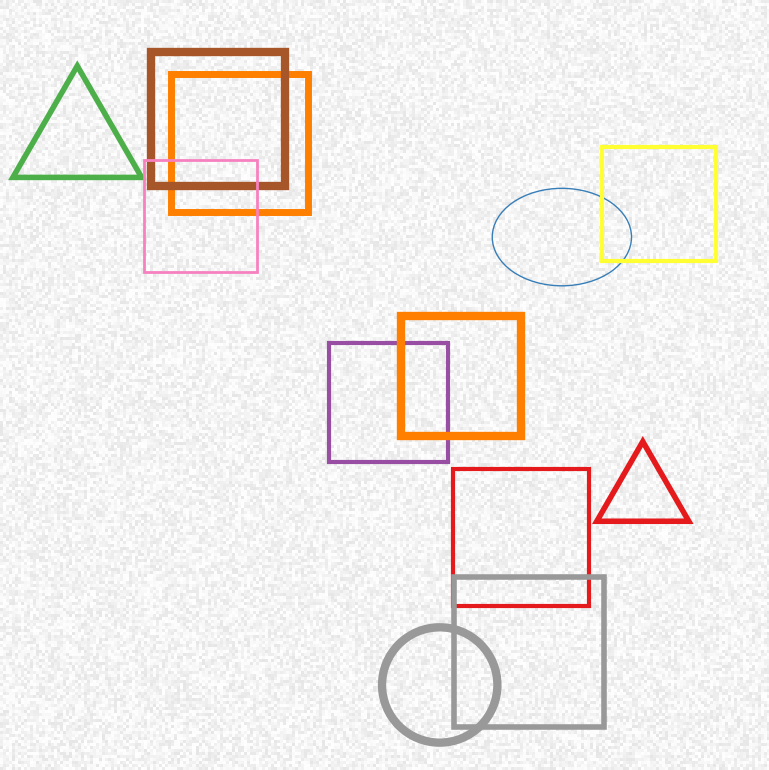[{"shape": "triangle", "thickness": 2, "radius": 0.34, "center": [0.835, 0.358]}, {"shape": "square", "thickness": 1.5, "radius": 0.44, "center": [0.677, 0.302]}, {"shape": "oval", "thickness": 0.5, "radius": 0.45, "center": [0.73, 0.692]}, {"shape": "triangle", "thickness": 2, "radius": 0.48, "center": [0.1, 0.818]}, {"shape": "square", "thickness": 1.5, "radius": 0.39, "center": [0.505, 0.477]}, {"shape": "square", "thickness": 2.5, "radius": 0.45, "center": [0.311, 0.815]}, {"shape": "square", "thickness": 3, "radius": 0.39, "center": [0.599, 0.512]}, {"shape": "square", "thickness": 1.5, "radius": 0.37, "center": [0.856, 0.735]}, {"shape": "square", "thickness": 3, "radius": 0.44, "center": [0.283, 0.845]}, {"shape": "square", "thickness": 1, "radius": 0.36, "center": [0.26, 0.72]}, {"shape": "square", "thickness": 2, "radius": 0.49, "center": [0.687, 0.154]}, {"shape": "circle", "thickness": 3, "radius": 0.37, "center": [0.571, 0.11]}]